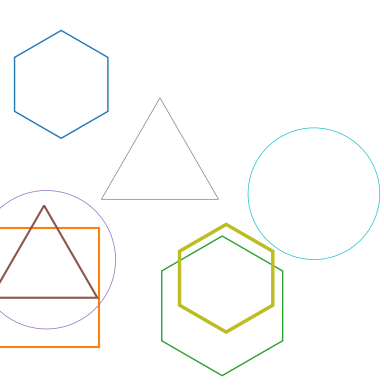[{"shape": "hexagon", "thickness": 1, "radius": 0.7, "center": [0.159, 0.781]}, {"shape": "square", "thickness": 1.5, "radius": 0.77, "center": [0.104, 0.253]}, {"shape": "hexagon", "thickness": 1, "radius": 0.91, "center": [0.577, 0.206]}, {"shape": "circle", "thickness": 0.5, "radius": 0.9, "center": [0.12, 0.325]}, {"shape": "triangle", "thickness": 1.5, "radius": 0.8, "center": [0.115, 0.307]}, {"shape": "triangle", "thickness": 0.5, "radius": 0.88, "center": [0.415, 0.57]}, {"shape": "hexagon", "thickness": 2.5, "radius": 0.7, "center": [0.587, 0.277]}, {"shape": "circle", "thickness": 0.5, "radius": 0.86, "center": [0.815, 0.497]}]